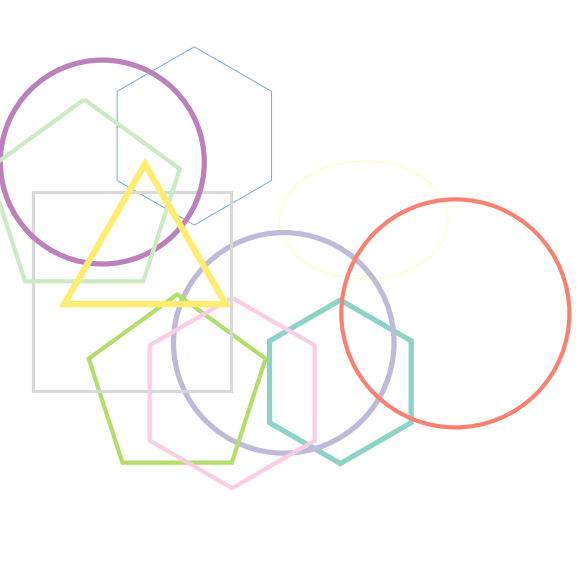[{"shape": "hexagon", "thickness": 2.5, "radius": 0.71, "center": [0.589, 0.338]}, {"shape": "oval", "thickness": 0.5, "radius": 0.73, "center": [0.63, 0.618]}, {"shape": "circle", "thickness": 2.5, "radius": 0.95, "center": [0.491, 0.405]}, {"shape": "circle", "thickness": 2, "radius": 0.99, "center": [0.788, 0.456]}, {"shape": "hexagon", "thickness": 0.5, "radius": 0.77, "center": [0.336, 0.764]}, {"shape": "pentagon", "thickness": 2, "radius": 0.81, "center": [0.307, 0.328]}, {"shape": "hexagon", "thickness": 2, "radius": 0.82, "center": [0.402, 0.319]}, {"shape": "square", "thickness": 1.5, "radius": 0.86, "center": [0.228, 0.494]}, {"shape": "circle", "thickness": 2.5, "radius": 0.88, "center": [0.177, 0.719]}, {"shape": "pentagon", "thickness": 2, "radius": 0.87, "center": [0.146, 0.653]}, {"shape": "triangle", "thickness": 3, "radius": 0.81, "center": [0.251, 0.553]}]